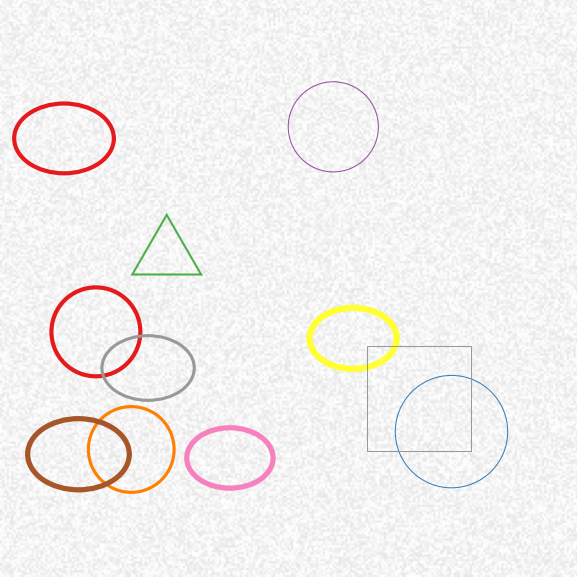[{"shape": "oval", "thickness": 2, "radius": 0.43, "center": [0.111, 0.759]}, {"shape": "circle", "thickness": 2, "radius": 0.39, "center": [0.166, 0.425]}, {"shape": "circle", "thickness": 0.5, "radius": 0.49, "center": [0.782, 0.252]}, {"shape": "triangle", "thickness": 1, "radius": 0.34, "center": [0.289, 0.558]}, {"shape": "circle", "thickness": 0.5, "radius": 0.39, "center": [0.577, 0.779]}, {"shape": "circle", "thickness": 1.5, "radius": 0.37, "center": [0.227, 0.221]}, {"shape": "oval", "thickness": 3, "radius": 0.38, "center": [0.611, 0.413]}, {"shape": "oval", "thickness": 2.5, "radius": 0.44, "center": [0.136, 0.213]}, {"shape": "oval", "thickness": 2.5, "radius": 0.37, "center": [0.398, 0.206]}, {"shape": "oval", "thickness": 1.5, "radius": 0.4, "center": [0.256, 0.362]}, {"shape": "square", "thickness": 0.5, "radius": 0.45, "center": [0.725, 0.309]}]